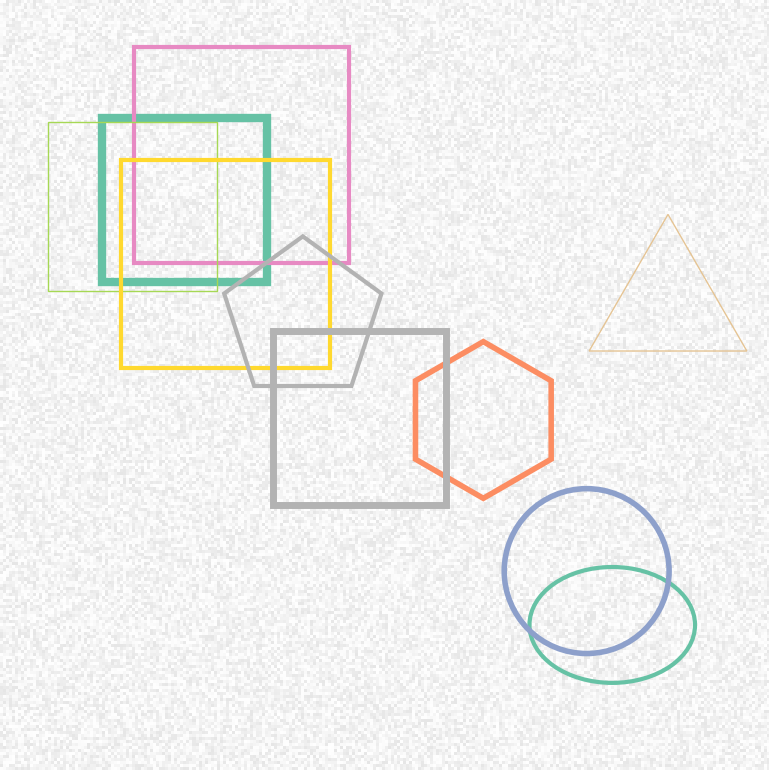[{"shape": "oval", "thickness": 1.5, "radius": 0.54, "center": [0.795, 0.188]}, {"shape": "square", "thickness": 3, "radius": 0.53, "center": [0.24, 0.74]}, {"shape": "hexagon", "thickness": 2, "radius": 0.51, "center": [0.628, 0.455]}, {"shape": "circle", "thickness": 2, "radius": 0.54, "center": [0.762, 0.258]}, {"shape": "square", "thickness": 1.5, "radius": 0.7, "center": [0.314, 0.799]}, {"shape": "square", "thickness": 0.5, "radius": 0.55, "center": [0.172, 0.731]}, {"shape": "square", "thickness": 1.5, "radius": 0.68, "center": [0.293, 0.657]}, {"shape": "triangle", "thickness": 0.5, "radius": 0.59, "center": [0.868, 0.603]}, {"shape": "pentagon", "thickness": 1.5, "radius": 0.54, "center": [0.393, 0.586]}, {"shape": "square", "thickness": 2.5, "radius": 0.56, "center": [0.467, 0.457]}]